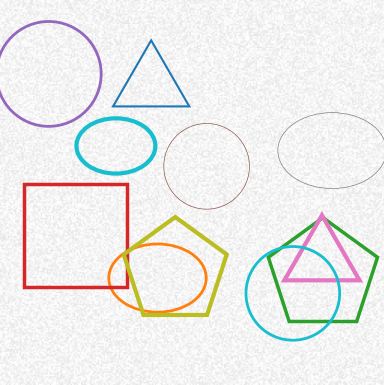[{"shape": "triangle", "thickness": 1.5, "radius": 0.57, "center": [0.393, 0.781]}, {"shape": "oval", "thickness": 2, "radius": 0.63, "center": [0.409, 0.278]}, {"shape": "pentagon", "thickness": 2.5, "radius": 0.75, "center": [0.839, 0.286]}, {"shape": "square", "thickness": 2.5, "radius": 0.67, "center": [0.196, 0.388]}, {"shape": "circle", "thickness": 2, "radius": 0.68, "center": [0.127, 0.808]}, {"shape": "circle", "thickness": 0.5, "radius": 0.56, "center": [0.537, 0.568]}, {"shape": "triangle", "thickness": 3, "radius": 0.56, "center": [0.836, 0.328]}, {"shape": "oval", "thickness": 0.5, "radius": 0.7, "center": [0.863, 0.609]}, {"shape": "pentagon", "thickness": 3, "radius": 0.7, "center": [0.455, 0.296]}, {"shape": "circle", "thickness": 2, "radius": 0.61, "center": [0.761, 0.238]}, {"shape": "oval", "thickness": 3, "radius": 0.51, "center": [0.301, 0.621]}]